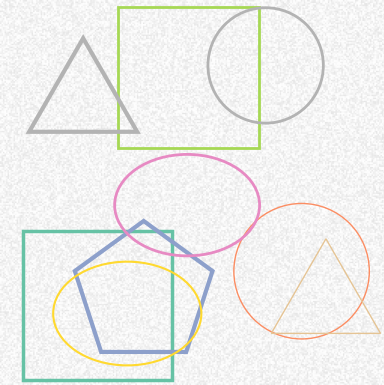[{"shape": "square", "thickness": 2.5, "radius": 0.97, "center": [0.254, 0.208]}, {"shape": "circle", "thickness": 1, "radius": 0.88, "center": [0.783, 0.296]}, {"shape": "pentagon", "thickness": 3, "radius": 0.94, "center": [0.373, 0.238]}, {"shape": "oval", "thickness": 2, "radius": 0.94, "center": [0.486, 0.467]}, {"shape": "square", "thickness": 2, "radius": 0.92, "center": [0.489, 0.798]}, {"shape": "oval", "thickness": 1.5, "radius": 0.96, "center": [0.331, 0.186]}, {"shape": "triangle", "thickness": 1, "radius": 0.82, "center": [0.847, 0.216]}, {"shape": "triangle", "thickness": 3, "radius": 0.81, "center": [0.216, 0.739]}, {"shape": "circle", "thickness": 2, "radius": 0.75, "center": [0.69, 0.83]}]